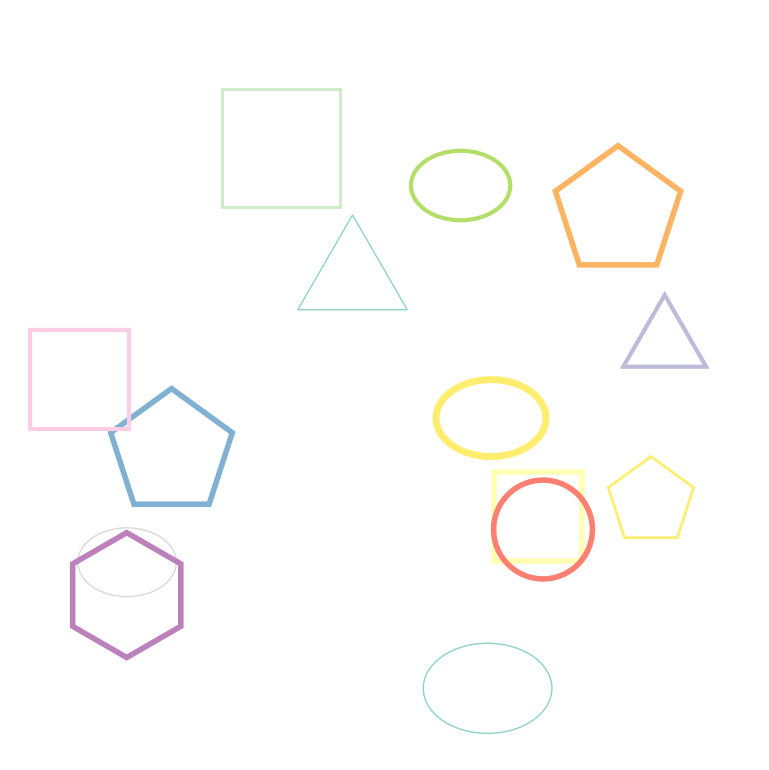[{"shape": "triangle", "thickness": 0.5, "radius": 0.41, "center": [0.458, 0.639]}, {"shape": "oval", "thickness": 0.5, "radius": 0.42, "center": [0.633, 0.106]}, {"shape": "square", "thickness": 2, "radius": 0.29, "center": [0.699, 0.329]}, {"shape": "triangle", "thickness": 1.5, "radius": 0.31, "center": [0.863, 0.555]}, {"shape": "circle", "thickness": 2, "radius": 0.32, "center": [0.705, 0.312]}, {"shape": "pentagon", "thickness": 2, "radius": 0.42, "center": [0.223, 0.412]}, {"shape": "pentagon", "thickness": 2, "radius": 0.43, "center": [0.803, 0.725]}, {"shape": "oval", "thickness": 1.5, "radius": 0.32, "center": [0.598, 0.759]}, {"shape": "square", "thickness": 1.5, "radius": 0.32, "center": [0.103, 0.507]}, {"shape": "oval", "thickness": 0.5, "radius": 0.32, "center": [0.165, 0.27]}, {"shape": "hexagon", "thickness": 2, "radius": 0.41, "center": [0.165, 0.227]}, {"shape": "square", "thickness": 1, "radius": 0.38, "center": [0.365, 0.808]}, {"shape": "oval", "thickness": 2.5, "radius": 0.36, "center": [0.638, 0.457]}, {"shape": "pentagon", "thickness": 1, "radius": 0.29, "center": [0.845, 0.349]}]